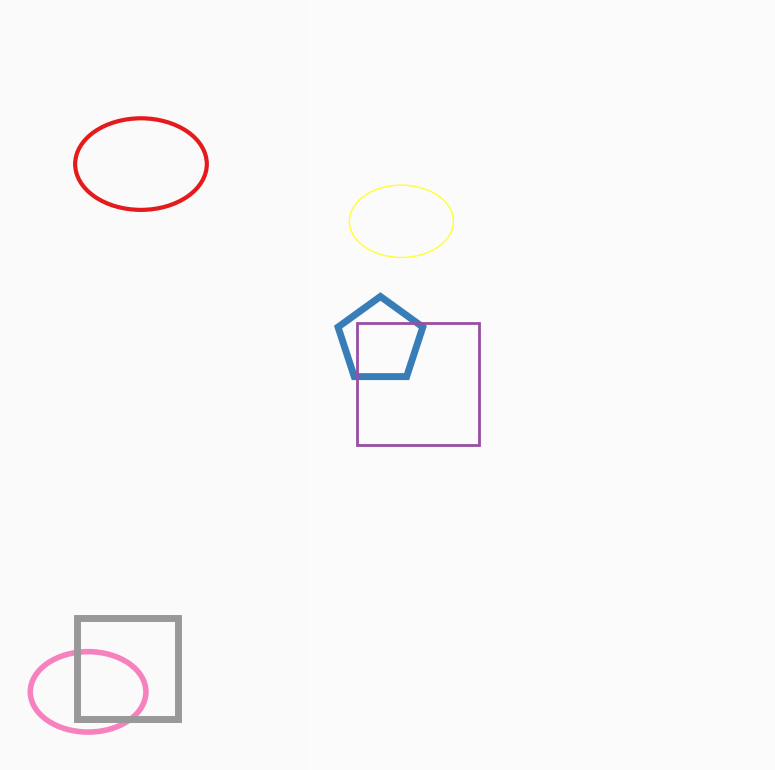[{"shape": "oval", "thickness": 1.5, "radius": 0.42, "center": [0.182, 0.787]}, {"shape": "pentagon", "thickness": 2.5, "radius": 0.29, "center": [0.491, 0.557]}, {"shape": "square", "thickness": 1, "radius": 0.4, "center": [0.539, 0.501]}, {"shape": "oval", "thickness": 0.5, "radius": 0.34, "center": [0.518, 0.713]}, {"shape": "oval", "thickness": 2, "radius": 0.37, "center": [0.114, 0.101]}, {"shape": "square", "thickness": 2.5, "radius": 0.33, "center": [0.165, 0.131]}]